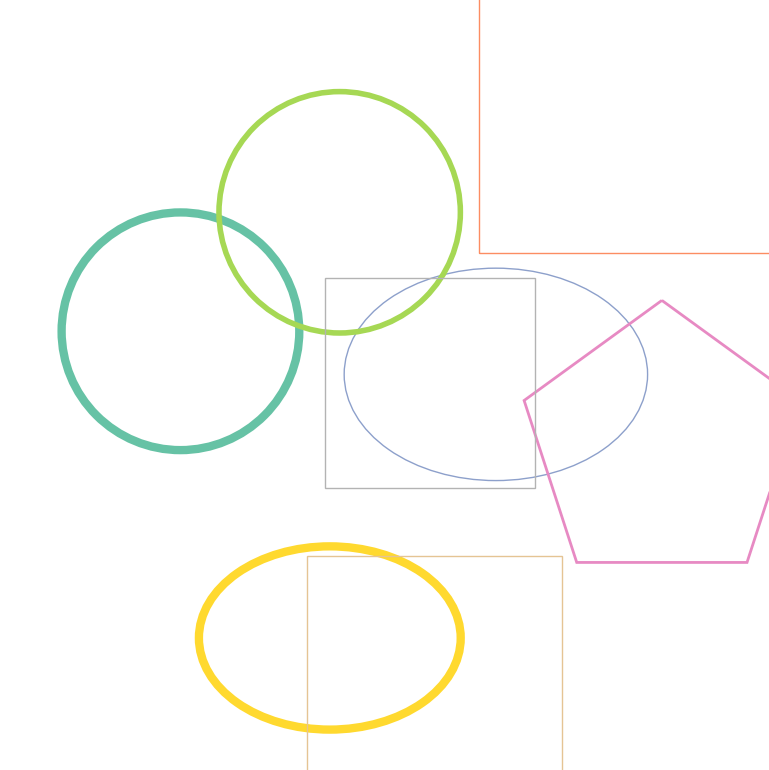[{"shape": "circle", "thickness": 3, "radius": 0.77, "center": [0.234, 0.57]}, {"shape": "square", "thickness": 0.5, "radius": 0.98, "center": [0.818, 0.868]}, {"shape": "oval", "thickness": 0.5, "radius": 0.99, "center": [0.644, 0.514]}, {"shape": "pentagon", "thickness": 1, "radius": 0.94, "center": [0.86, 0.422]}, {"shape": "circle", "thickness": 2, "radius": 0.78, "center": [0.441, 0.724]}, {"shape": "oval", "thickness": 3, "radius": 0.85, "center": [0.428, 0.171]}, {"shape": "square", "thickness": 0.5, "radius": 0.83, "center": [0.564, 0.112]}, {"shape": "square", "thickness": 0.5, "radius": 0.68, "center": [0.559, 0.503]}]